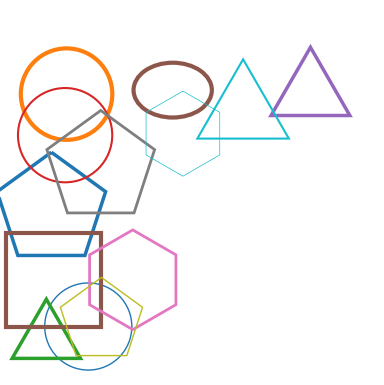[{"shape": "pentagon", "thickness": 2.5, "radius": 0.74, "center": [0.133, 0.456]}, {"shape": "circle", "thickness": 1, "radius": 0.57, "center": [0.229, 0.152]}, {"shape": "circle", "thickness": 3, "radius": 0.59, "center": [0.173, 0.756]}, {"shape": "triangle", "thickness": 2.5, "radius": 0.51, "center": [0.12, 0.12]}, {"shape": "circle", "thickness": 1.5, "radius": 0.61, "center": [0.169, 0.649]}, {"shape": "triangle", "thickness": 2.5, "radius": 0.59, "center": [0.806, 0.759]}, {"shape": "oval", "thickness": 3, "radius": 0.51, "center": [0.449, 0.766]}, {"shape": "square", "thickness": 3, "radius": 0.61, "center": [0.139, 0.272]}, {"shape": "hexagon", "thickness": 2, "radius": 0.65, "center": [0.345, 0.273]}, {"shape": "pentagon", "thickness": 2, "radius": 0.74, "center": [0.262, 0.566]}, {"shape": "pentagon", "thickness": 1, "radius": 0.56, "center": [0.264, 0.167]}, {"shape": "triangle", "thickness": 1.5, "radius": 0.69, "center": [0.631, 0.709]}, {"shape": "hexagon", "thickness": 0.5, "radius": 0.55, "center": [0.475, 0.653]}]